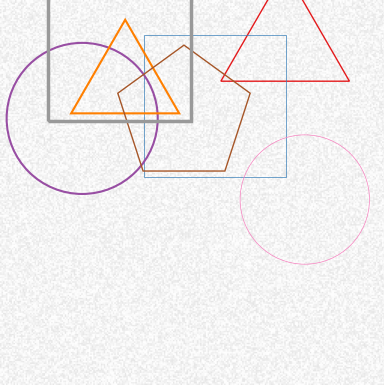[{"shape": "triangle", "thickness": 1, "radius": 0.96, "center": [0.741, 0.886]}, {"shape": "square", "thickness": 0.5, "radius": 0.92, "center": [0.558, 0.724]}, {"shape": "circle", "thickness": 1.5, "radius": 0.98, "center": [0.213, 0.692]}, {"shape": "triangle", "thickness": 1.5, "radius": 0.81, "center": [0.325, 0.787]}, {"shape": "pentagon", "thickness": 1, "radius": 0.9, "center": [0.478, 0.702]}, {"shape": "circle", "thickness": 0.5, "radius": 0.84, "center": [0.792, 0.482]}, {"shape": "square", "thickness": 2.5, "radius": 0.93, "center": [0.309, 0.871]}]